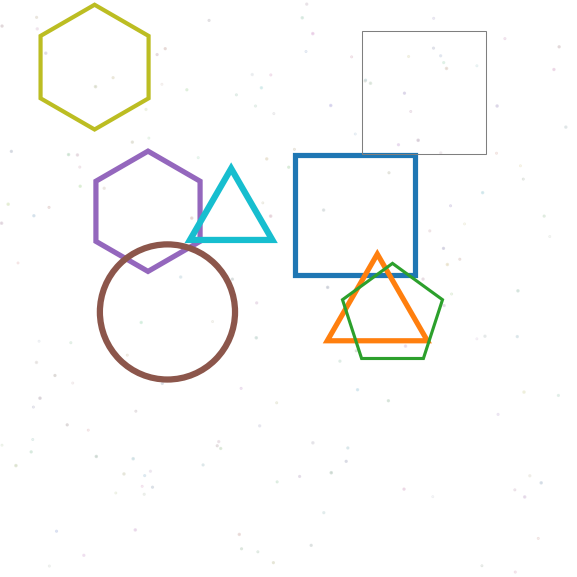[{"shape": "square", "thickness": 2.5, "radius": 0.52, "center": [0.615, 0.627]}, {"shape": "triangle", "thickness": 2.5, "radius": 0.5, "center": [0.653, 0.459]}, {"shape": "pentagon", "thickness": 1.5, "radius": 0.46, "center": [0.68, 0.452]}, {"shape": "hexagon", "thickness": 2.5, "radius": 0.52, "center": [0.256, 0.633]}, {"shape": "circle", "thickness": 3, "radius": 0.59, "center": [0.29, 0.459]}, {"shape": "square", "thickness": 0.5, "radius": 0.53, "center": [0.734, 0.839]}, {"shape": "hexagon", "thickness": 2, "radius": 0.54, "center": [0.164, 0.883]}, {"shape": "triangle", "thickness": 3, "radius": 0.41, "center": [0.4, 0.625]}]